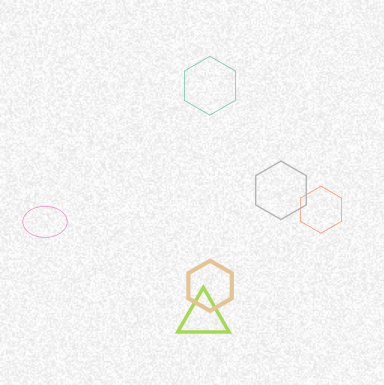[{"shape": "hexagon", "thickness": 0.5, "radius": 0.38, "center": [0.545, 0.777]}, {"shape": "hexagon", "thickness": 0.5, "radius": 0.31, "center": [0.834, 0.455]}, {"shape": "oval", "thickness": 0.5, "radius": 0.29, "center": [0.117, 0.424]}, {"shape": "triangle", "thickness": 2.5, "radius": 0.39, "center": [0.528, 0.176]}, {"shape": "hexagon", "thickness": 3, "radius": 0.33, "center": [0.546, 0.258]}, {"shape": "hexagon", "thickness": 1, "radius": 0.38, "center": [0.73, 0.506]}]